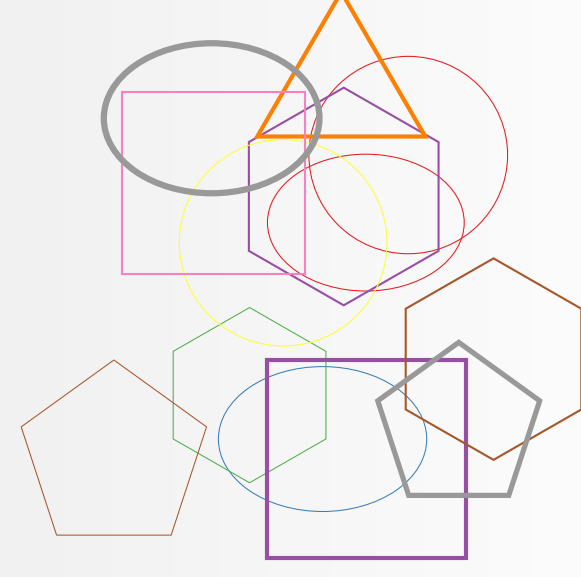[{"shape": "circle", "thickness": 0.5, "radius": 0.85, "center": [0.702, 0.731]}, {"shape": "oval", "thickness": 0.5, "radius": 0.85, "center": [0.629, 0.614]}, {"shape": "oval", "thickness": 0.5, "radius": 0.9, "center": [0.555, 0.239]}, {"shape": "hexagon", "thickness": 0.5, "radius": 0.76, "center": [0.429, 0.315]}, {"shape": "square", "thickness": 2, "radius": 0.86, "center": [0.63, 0.204]}, {"shape": "hexagon", "thickness": 1, "radius": 0.94, "center": [0.591, 0.659]}, {"shape": "triangle", "thickness": 2, "radius": 0.83, "center": [0.587, 0.846]}, {"shape": "circle", "thickness": 0.5, "radius": 0.89, "center": [0.487, 0.579]}, {"shape": "pentagon", "thickness": 0.5, "radius": 0.84, "center": [0.196, 0.208]}, {"shape": "hexagon", "thickness": 1, "radius": 0.87, "center": [0.849, 0.377]}, {"shape": "square", "thickness": 1, "radius": 0.78, "center": [0.367, 0.682]}, {"shape": "pentagon", "thickness": 2.5, "radius": 0.73, "center": [0.789, 0.26]}, {"shape": "oval", "thickness": 3, "radius": 0.93, "center": [0.364, 0.794]}]